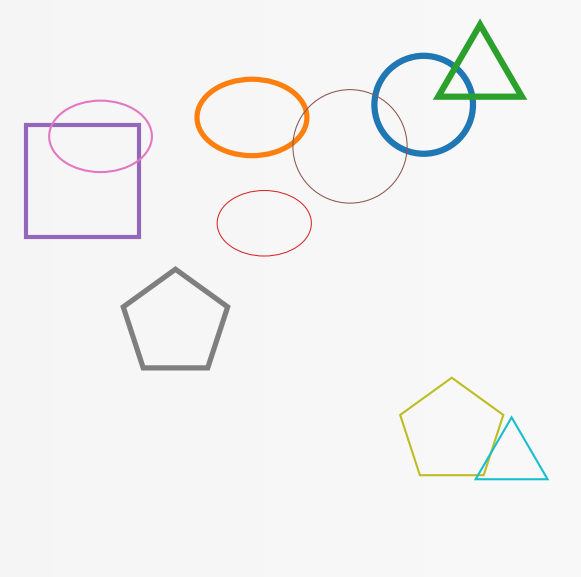[{"shape": "circle", "thickness": 3, "radius": 0.42, "center": [0.729, 0.818]}, {"shape": "oval", "thickness": 2.5, "radius": 0.47, "center": [0.433, 0.796]}, {"shape": "triangle", "thickness": 3, "radius": 0.42, "center": [0.826, 0.873]}, {"shape": "oval", "thickness": 0.5, "radius": 0.41, "center": [0.455, 0.613]}, {"shape": "square", "thickness": 2, "radius": 0.49, "center": [0.142, 0.686]}, {"shape": "circle", "thickness": 0.5, "radius": 0.49, "center": [0.602, 0.746]}, {"shape": "oval", "thickness": 1, "radius": 0.44, "center": [0.173, 0.763]}, {"shape": "pentagon", "thickness": 2.5, "radius": 0.47, "center": [0.302, 0.438]}, {"shape": "pentagon", "thickness": 1, "radius": 0.47, "center": [0.777, 0.252]}, {"shape": "triangle", "thickness": 1, "radius": 0.36, "center": [0.88, 0.205]}]